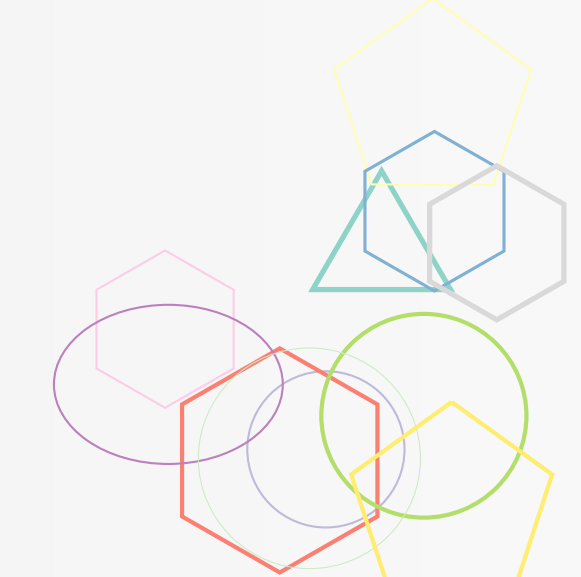[{"shape": "triangle", "thickness": 2.5, "radius": 0.68, "center": [0.656, 0.566]}, {"shape": "pentagon", "thickness": 1, "radius": 0.89, "center": [0.744, 0.824]}, {"shape": "circle", "thickness": 1, "radius": 0.68, "center": [0.561, 0.221]}, {"shape": "hexagon", "thickness": 2, "radius": 0.97, "center": [0.481, 0.202]}, {"shape": "hexagon", "thickness": 1.5, "radius": 0.69, "center": [0.747, 0.633]}, {"shape": "circle", "thickness": 2, "radius": 0.88, "center": [0.729, 0.279]}, {"shape": "hexagon", "thickness": 1, "radius": 0.68, "center": [0.284, 0.429]}, {"shape": "hexagon", "thickness": 2.5, "radius": 0.67, "center": [0.855, 0.579]}, {"shape": "oval", "thickness": 1, "radius": 0.98, "center": [0.29, 0.334]}, {"shape": "circle", "thickness": 0.5, "radius": 0.96, "center": [0.532, 0.206]}, {"shape": "pentagon", "thickness": 2, "radius": 0.91, "center": [0.777, 0.121]}]